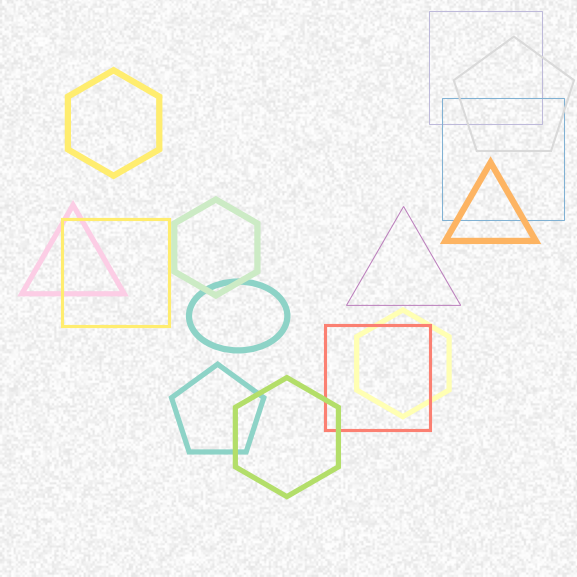[{"shape": "pentagon", "thickness": 2.5, "radius": 0.42, "center": [0.377, 0.284]}, {"shape": "oval", "thickness": 3, "radius": 0.43, "center": [0.412, 0.452]}, {"shape": "hexagon", "thickness": 2.5, "radius": 0.46, "center": [0.698, 0.37]}, {"shape": "square", "thickness": 0.5, "radius": 0.49, "center": [0.841, 0.882]}, {"shape": "square", "thickness": 1.5, "radius": 0.45, "center": [0.653, 0.345]}, {"shape": "square", "thickness": 0.5, "radius": 0.53, "center": [0.871, 0.724]}, {"shape": "triangle", "thickness": 3, "radius": 0.45, "center": [0.849, 0.627]}, {"shape": "hexagon", "thickness": 2.5, "radius": 0.52, "center": [0.497, 0.242]}, {"shape": "triangle", "thickness": 2.5, "radius": 0.51, "center": [0.126, 0.542]}, {"shape": "pentagon", "thickness": 1, "radius": 0.55, "center": [0.89, 0.826]}, {"shape": "triangle", "thickness": 0.5, "radius": 0.57, "center": [0.699, 0.527]}, {"shape": "hexagon", "thickness": 3, "radius": 0.42, "center": [0.374, 0.571]}, {"shape": "hexagon", "thickness": 3, "radius": 0.46, "center": [0.197, 0.786]}, {"shape": "square", "thickness": 1.5, "radius": 0.46, "center": [0.199, 0.528]}]